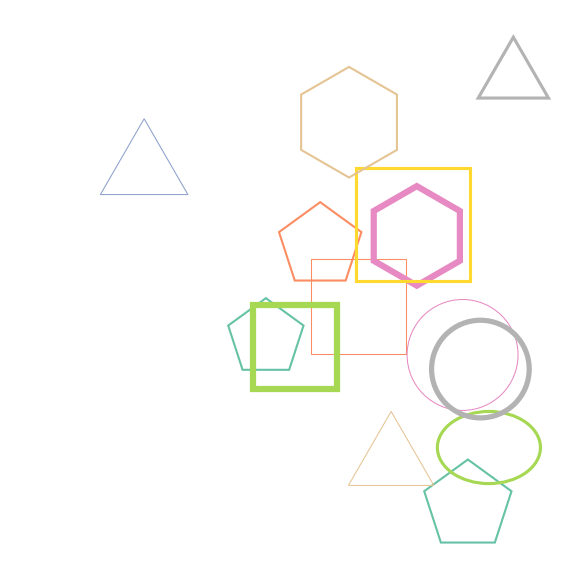[{"shape": "pentagon", "thickness": 1, "radius": 0.4, "center": [0.81, 0.124]}, {"shape": "pentagon", "thickness": 1, "radius": 0.34, "center": [0.46, 0.414]}, {"shape": "square", "thickness": 0.5, "radius": 0.41, "center": [0.621, 0.469]}, {"shape": "pentagon", "thickness": 1, "radius": 0.38, "center": [0.554, 0.574]}, {"shape": "triangle", "thickness": 0.5, "radius": 0.44, "center": [0.25, 0.706]}, {"shape": "circle", "thickness": 0.5, "radius": 0.48, "center": [0.801, 0.384]}, {"shape": "hexagon", "thickness": 3, "radius": 0.43, "center": [0.722, 0.591]}, {"shape": "square", "thickness": 3, "radius": 0.36, "center": [0.511, 0.399]}, {"shape": "oval", "thickness": 1.5, "radius": 0.45, "center": [0.847, 0.224]}, {"shape": "square", "thickness": 1.5, "radius": 0.49, "center": [0.715, 0.61]}, {"shape": "hexagon", "thickness": 1, "radius": 0.48, "center": [0.604, 0.787]}, {"shape": "triangle", "thickness": 0.5, "radius": 0.43, "center": [0.677, 0.201]}, {"shape": "triangle", "thickness": 1.5, "radius": 0.35, "center": [0.889, 0.864]}, {"shape": "circle", "thickness": 2.5, "radius": 0.42, "center": [0.832, 0.36]}]